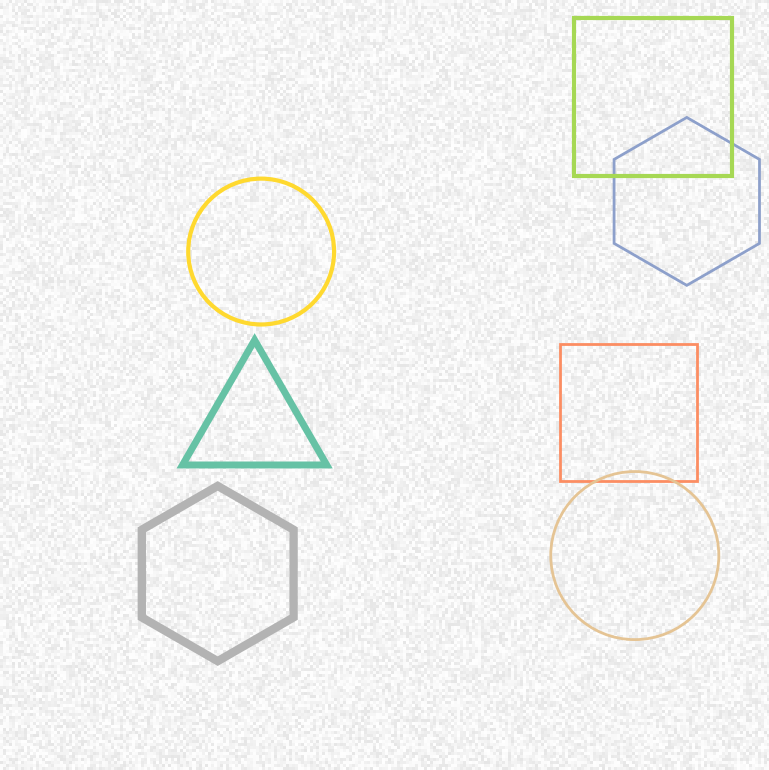[{"shape": "triangle", "thickness": 2.5, "radius": 0.54, "center": [0.331, 0.45]}, {"shape": "square", "thickness": 1, "radius": 0.45, "center": [0.816, 0.465]}, {"shape": "hexagon", "thickness": 1, "radius": 0.55, "center": [0.892, 0.738]}, {"shape": "square", "thickness": 1.5, "radius": 0.51, "center": [0.848, 0.874]}, {"shape": "circle", "thickness": 1.5, "radius": 0.47, "center": [0.339, 0.673]}, {"shape": "circle", "thickness": 1, "radius": 0.55, "center": [0.824, 0.278]}, {"shape": "hexagon", "thickness": 3, "radius": 0.57, "center": [0.283, 0.255]}]